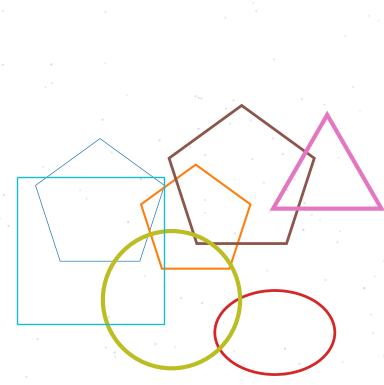[{"shape": "pentagon", "thickness": 0.5, "radius": 0.88, "center": [0.26, 0.464]}, {"shape": "pentagon", "thickness": 1.5, "radius": 0.75, "center": [0.508, 0.423]}, {"shape": "oval", "thickness": 2, "radius": 0.78, "center": [0.714, 0.136]}, {"shape": "pentagon", "thickness": 2, "radius": 0.99, "center": [0.628, 0.528]}, {"shape": "triangle", "thickness": 3, "radius": 0.81, "center": [0.85, 0.539]}, {"shape": "circle", "thickness": 3, "radius": 0.89, "center": [0.445, 0.222]}, {"shape": "square", "thickness": 1, "radius": 0.96, "center": [0.235, 0.349]}]